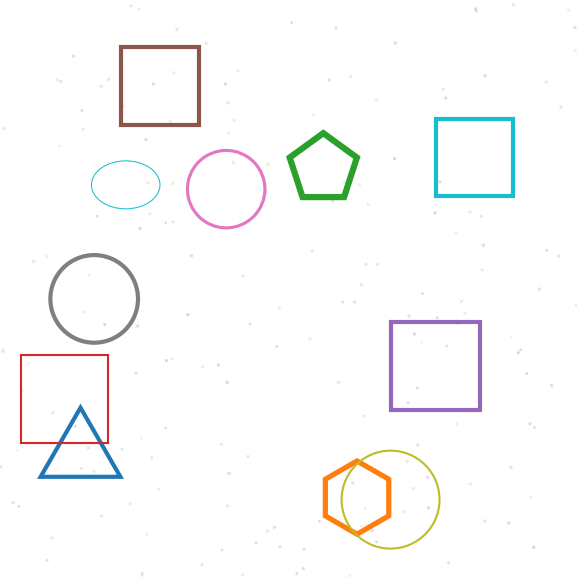[{"shape": "triangle", "thickness": 2, "radius": 0.4, "center": [0.139, 0.213]}, {"shape": "hexagon", "thickness": 2.5, "radius": 0.32, "center": [0.618, 0.138]}, {"shape": "pentagon", "thickness": 3, "radius": 0.31, "center": [0.56, 0.707]}, {"shape": "square", "thickness": 1, "radius": 0.38, "center": [0.112, 0.308]}, {"shape": "square", "thickness": 2, "radius": 0.38, "center": [0.754, 0.365]}, {"shape": "square", "thickness": 2, "radius": 0.34, "center": [0.277, 0.85]}, {"shape": "circle", "thickness": 1.5, "radius": 0.34, "center": [0.392, 0.672]}, {"shape": "circle", "thickness": 2, "radius": 0.38, "center": [0.163, 0.482]}, {"shape": "circle", "thickness": 1, "radius": 0.42, "center": [0.676, 0.134]}, {"shape": "square", "thickness": 2, "radius": 0.33, "center": [0.821, 0.726]}, {"shape": "oval", "thickness": 0.5, "radius": 0.3, "center": [0.218, 0.679]}]